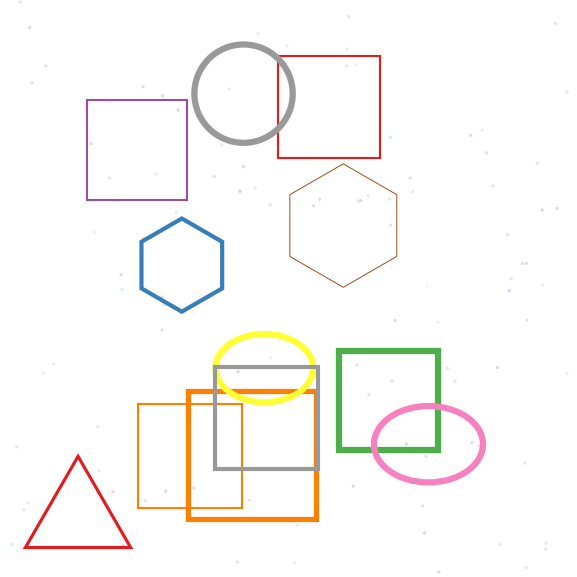[{"shape": "square", "thickness": 1, "radius": 0.44, "center": [0.569, 0.814]}, {"shape": "triangle", "thickness": 1.5, "radius": 0.53, "center": [0.135, 0.104]}, {"shape": "hexagon", "thickness": 2, "radius": 0.4, "center": [0.315, 0.54]}, {"shape": "square", "thickness": 3, "radius": 0.43, "center": [0.672, 0.305]}, {"shape": "square", "thickness": 1, "radius": 0.43, "center": [0.237, 0.74]}, {"shape": "square", "thickness": 2.5, "radius": 0.55, "center": [0.436, 0.211]}, {"shape": "square", "thickness": 1, "radius": 0.45, "center": [0.329, 0.209]}, {"shape": "oval", "thickness": 3, "radius": 0.42, "center": [0.458, 0.362]}, {"shape": "hexagon", "thickness": 0.5, "radius": 0.53, "center": [0.594, 0.609]}, {"shape": "oval", "thickness": 3, "radius": 0.47, "center": [0.742, 0.23]}, {"shape": "circle", "thickness": 3, "radius": 0.43, "center": [0.422, 0.837]}, {"shape": "square", "thickness": 2, "radius": 0.44, "center": [0.461, 0.275]}]